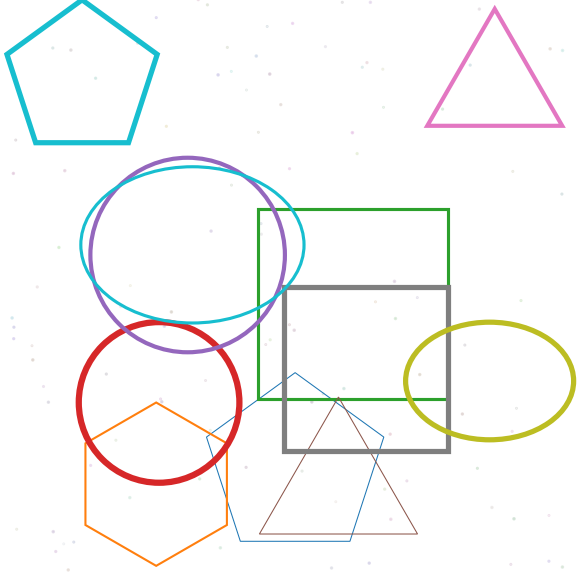[{"shape": "pentagon", "thickness": 0.5, "radius": 0.81, "center": [0.511, 0.192]}, {"shape": "hexagon", "thickness": 1, "radius": 0.71, "center": [0.27, 0.161]}, {"shape": "square", "thickness": 1.5, "radius": 0.82, "center": [0.612, 0.472]}, {"shape": "circle", "thickness": 3, "radius": 0.7, "center": [0.275, 0.302]}, {"shape": "circle", "thickness": 2, "radius": 0.84, "center": [0.325, 0.558]}, {"shape": "triangle", "thickness": 0.5, "radius": 0.79, "center": [0.586, 0.153]}, {"shape": "triangle", "thickness": 2, "radius": 0.67, "center": [0.857, 0.849]}, {"shape": "square", "thickness": 2.5, "radius": 0.71, "center": [0.633, 0.361]}, {"shape": "oval", "thickness": 2.5, "radius": 0.73, "center": [0.848, 0.339]}, {"shape": "oval", "thickness": 1.5, "radius": 0.97, "center": [0.333, 0.575]}, {"shape": "pentagon", "thickness": 2.5, "radius": 0.68, "center": [0.142, 0.863]}]